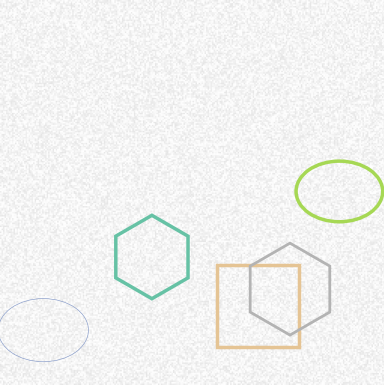[{"shape": "hexagon", "thickness": 2.5, "radius": 0.54, "center": [0.395, 0.332]}, {"shape": "oval", "thickness": 0.5, "radius": 0.59, "center": [0.113, 0.142]}, {"shape": "oval", "thickness": 2.5, "radius": 0.56, "center": [0.881, 0.503]}, {"shape": "square", "thickness": 2.5, "radius": 0.53, "center": [0.669, 0.205]}, {"shape": "hexagon", "thickness": 2, "radius": 0.6, "center": [0.753, 0.249]}]